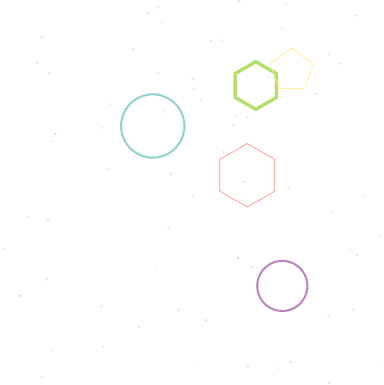[{"shape": "circle", "thickness": 1.5, "radius": 0.41, "center": [0.397, 0.673]}, {"shape": "hexagon", "thickness": 0.5, "radius": 0.41, "center": [0.642, 0.545]}, {"shape": "hexagon", "thickness": 2.5, "radius": 0.31, "center": [0.664, 0.778]}, {"shape": "circle", "thickness": 1.5, "radius": 0.33, "center": [0.733, 0.257]}, {"shape": "pentagon", "thickness": 0.5, "radius": 0.29, "center": [0.758, 0.817]}]